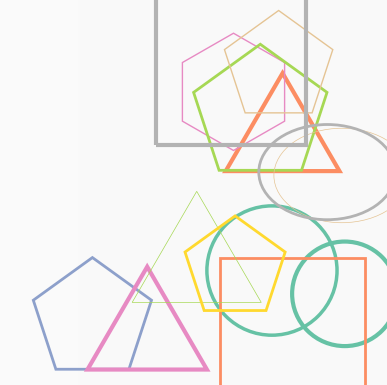[{"shape": "circle", "thickness": 2.5, "radius": 0.84, "center": [0.702, 0.297]}, {"shape": "circle", "thickness": 3, "radius": 0.68, "center": [0.89, 0.237]}, {"shape": "square", "thickness": 2, "radius": 0.94, "center": [0.755, 0.143]}, {"shape": "triangle", "thickness": 3, "radius": 0.85, "center": [0.729, 0.64]}, {"shape": "pentagon", "thickness": 2, "radius": 0.8, "center": [0.238, 0.171]}, {"shape": "hexagon", "thickness": 1, "radius": 0.76, "center": [0.603, 0.761]}, {"shape": "triangle", "thickness": 3, "radius": 0.89, "center": [0.38, 0.129]}, {"shape": "pentagon", "thickness": 2, "radius": 0.91, "center": [0.672, 0.704]}, {"shape": "triangle", "thickness": 0.5, "radius": 0.96, "center": [0.508, 0.311]}, {"shape": "pentagon", "thickness": 2, "radius": 0.68, "center": [0.607, 0.303]}, {"shape": "oval", "thickness": 0.5, "radius": 0.88, "center": [0.882, 0.544]}, {"shape": "pentagon", "thickness": 1, "radius": 0.73, "center": [0.719, 0.826]}, {"shape": "oval", "thickness": 2, "radius": 0.88, "center": [0.844, 0.553]}, {"shape": "square", "thickness": 3, "radius": 0.97, "center": [0.597, 0.818]}]